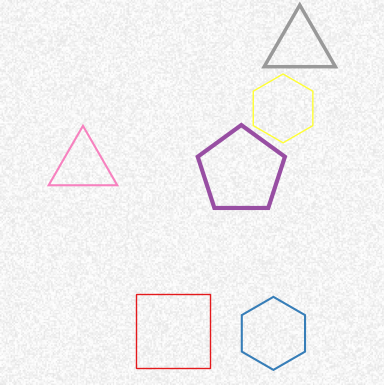[{"shape": "square", "thickness": 1, "radius": 0.48, "center": [0.449, 0.14]}, {"shape": "hexagon", "thickness": 1.5, "radius": 0.47, "center": [0.71, 0.134]}, {"shape": "pentagon", "thickness": 3, "radius": 0.6, "center": [0.627, 0.556]}, {"shape": "hexagon", "thickness": 1, "radius": 0.45, "center": [0.735, 0.718]}, {"shape": "triangle", "thickness": 1.5, "radius": 0.51, "center": [0.215, 0.57]}, {"shape": "triangle", "thickness": 2.5, "radius": 0.53, "center": [0.779, 0.88]}]